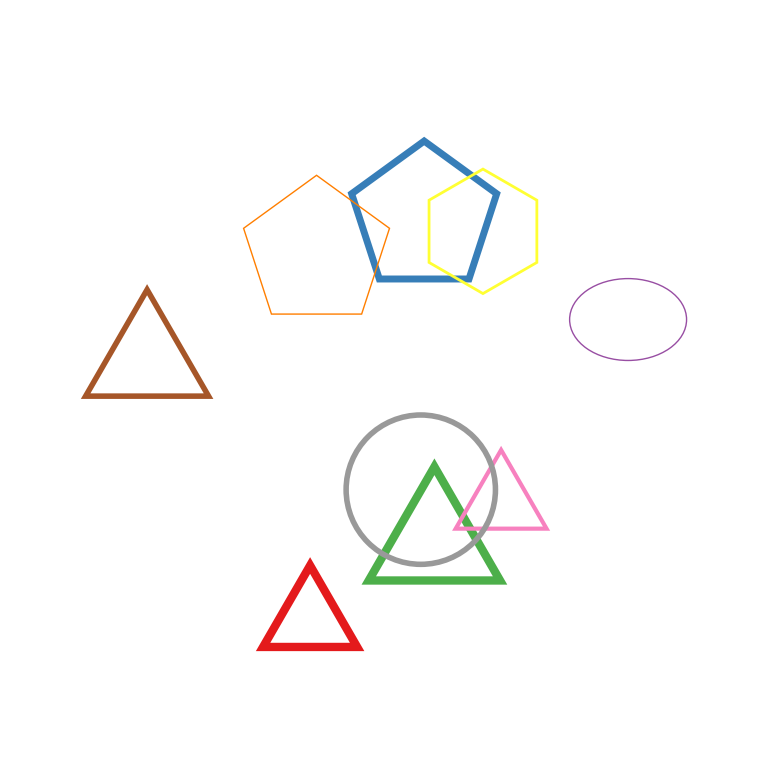[{"shape": "triangle", "thickness": 3, "radius": 0.35, "center": [0.403, 0.195]}, {"shape": "pentagon", "thickness": 2.5, "radius": 0.5, "center": [0.551, 0.718]}, {"shape": "triangle", "thickness": 3, "radius": 0.49, "center": [0.564, 0.295]}, {"shape": "oval", "thickness": 0.5, "radius": 0.38, "center": [0.816, 0.585]}, {"shape": "pentagon", "thickness": 0.5, "radius": 0.5, "center": [0.411, 0.673]}, {"shape": "hexagon", "thickness": 1, "radius": 0.4, "center": [0.627, 0.7]}, {"shape": "triangle", "thickness": 2, "radius": 0.46, "center": [0.191, 0.532]}, {"shape": "triangle", "thickness": 1.5, "radius": 0.34, "center": [0.651, 0.347]}, {"shape": "circle", "thickness": 2, "radius": 0.48, "center": [0.546, 0.364]}]